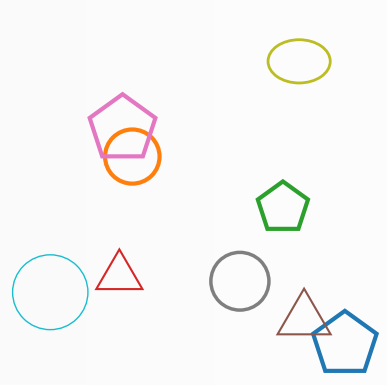[{"shape": "pentagon", "thickness": 3, "radius": 0.43, "center": [0.89, 0.106]}, {"shape": "circle", "thickness": 3, "radius": 0.35, "center": [0.341, 0.593]}, {"shape": "pentagon", "thickness": 3, "radius": 0.34, "center": [0.73, 0.461]}, {"shape": "triangle", "thickness": 1.5, "radius": 0.34, "center": [0.308, 0.284]}, {"shape": "triangle", "thickness": 1.5, "radius": 0.4, "center": [0.785, 0.171]}, {"shape": "pentagon", "thickness": 3, "radius": 0.45, "center": [0.316, 0.666]}, {"shape": "circle", "thickness": 2.5, "radius": 0.37, "center": [0.619, 0.27]}, {"shape": "oval", "thickness": 2, "radius": 0.4, "center": [0.772, 0.841]}, {"shape": "circle", "thickness": 1, "radius": 0.49, "center": [0.13, 0.241]}]